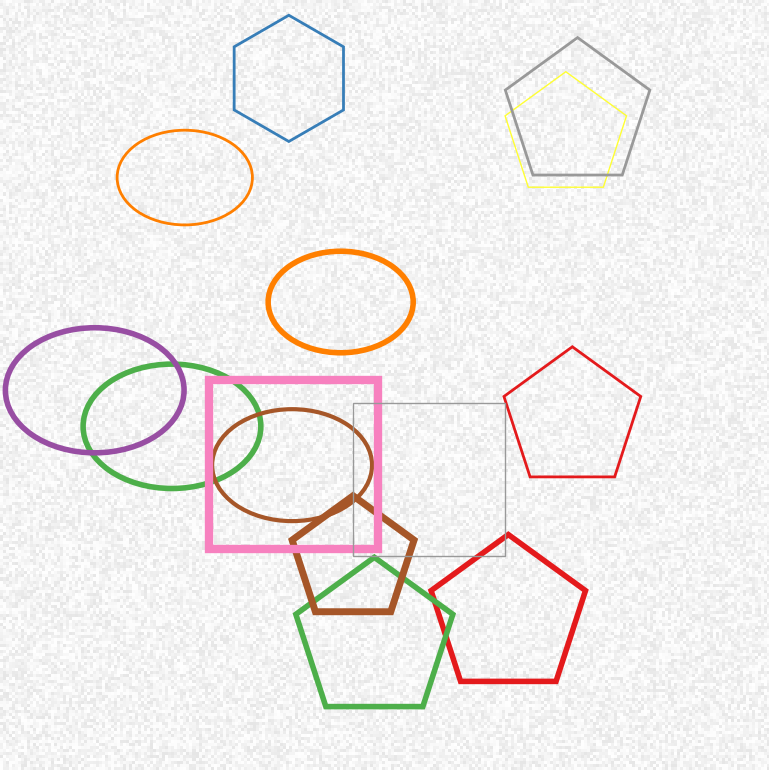[{"shape": "pentagon", "thickness": 2, "radius": 0.53, "center": [0.66, 0.2]}, {"shape": "pentagon", "thickness": 1, "radius": 0.47, "center": [0.743, 0.456]}, {"shape": "hexagon", "thickness": 1, "radius": 0.41, "center": [0.375, 0.898]}, {"shape": "pentagon", "thickness": 2, "radius": 0.54, "center": [0.486, 0.169]}, {"shape": "oval", "thickness": 2, "radius": 0.58, "center": [0.223, 0.446]}, {"shape": "oval", "thickness": 2, "radius": 0.58, "center": [0.123, 0.493]}, {"shape": "oval", "thickness": 2, "radius": 0.47, "center": [0.442, 0.608]}, {"shape": "oval", "thickness": 1, "radius": 0.44, "center": [0.24, 0.769]}, {"shape": "pentagon", "thickness": 0.5, "radius": 0.41, "center": [0.735, 0.824]}, {"shape": "oval", "thickness": 1.5, "radius": 0.52, "center": [0.379, 0.396]}, {"shape": "pentagon", "thickness": 2.5, "radius": 0.42, "center": [0.459, 0.273]}, {"shape": "square", "thickness": 3, "radius": 0.55, "center": [0.381, 0.397]}, {"shape": "pentagon", "thickness": 1, "radius": 0.49, "center": [0.75, 0.853]}, {"shape": "square", "thickness": 0.5, "radius": 0.5, "center": [0.557, 0.377]}]